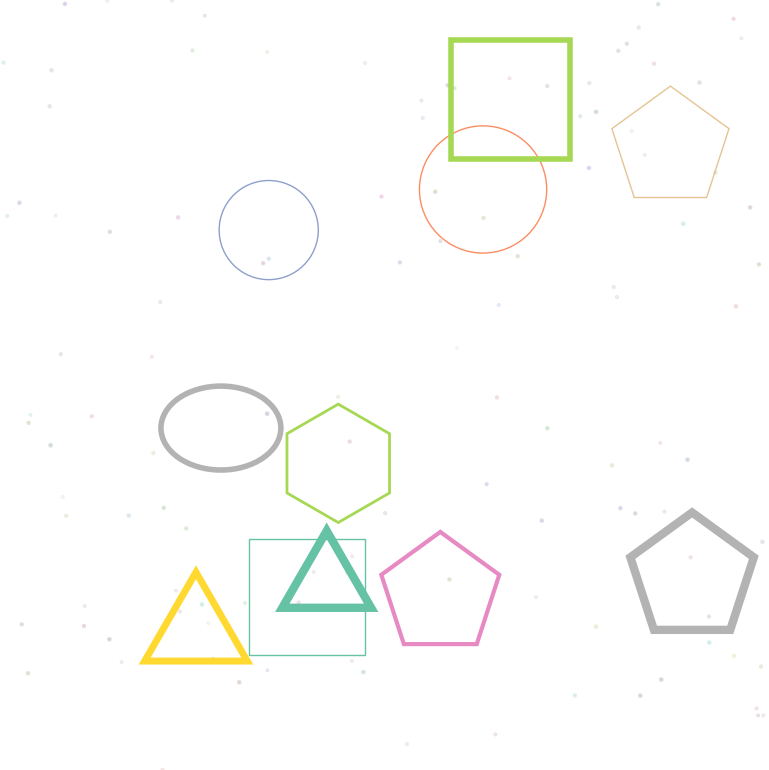[{"shape": "square", "thickness": 0.5, "radius": 0.38, "center": [0.398, 0.224]}, {"shape": "triangle", "thickness": 3, "radius": 0.33, "center": [0.424, 0.244]}, {"shape": "circle", "thickness": 0.5, "radius": 0.41, "center": [0.627, 0.754]}, {"shape": "circle", "thickness": 0.5, "radius": 0.32, "center": [0.349, 0.701]}, {"shape": "pentagon", "thickness": 1.5, "radius": 0.4, "center": [0.572, 0.229]}, {"shape": "hexagon", "thickness": 1, "radius": 0.38, "center": [0.439, 0.398]}, {"shape": "square", "thickness": 2, "radius": 0.39, "center": [0.663, 0.87]}, {"shape": "triangle", "thickness": 2.5, "radius": 0.38, "center": [0.255, 0.18]}, {"shape": "pentagon", "thickness": 0.5, "radius": 0.4, "center": [0.871, 0.808]}, {"shape": "pentagon", "thickness": 3, "radius": 0.42, "center": [0.899, 0.25]}, {"shape": "oval", "thickness": 2, "radius": 0.39, "center": [0.287, 0.444]}]